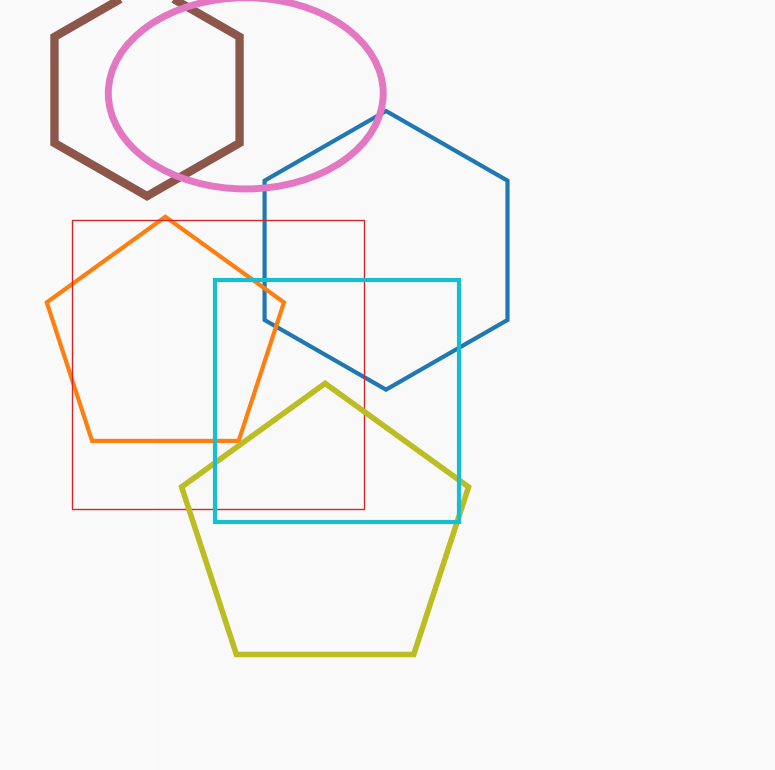[{"shape": "hexagon", "thickness": 1.5, "radius": 0.9, "center": [0.498, 0.675]}, {"shape": "pentagon", "thickness": 1.5, "radius": 0.8, "center": [0.213, 0.558]}, {"shape": "square", "thickness": 0.5, "radius": 0.94, "center": [0.281, 0.527]}, {"shape": "hexagon", "thickness": 3, "radius": 0.69, "center": [0.19, 0.883]}, {"shape": "oval", "thickness": 2.5, "radius": 0.89, "center": [0.317, 0.879]}, {"shape": "pentagon", "thickness": 2, "radius": 0.97, "center": [0.419, 0.307]}, {"shape": "square", "thickness": 1.5, "radius": 0.79, "center": [0.435, 0.479]}]